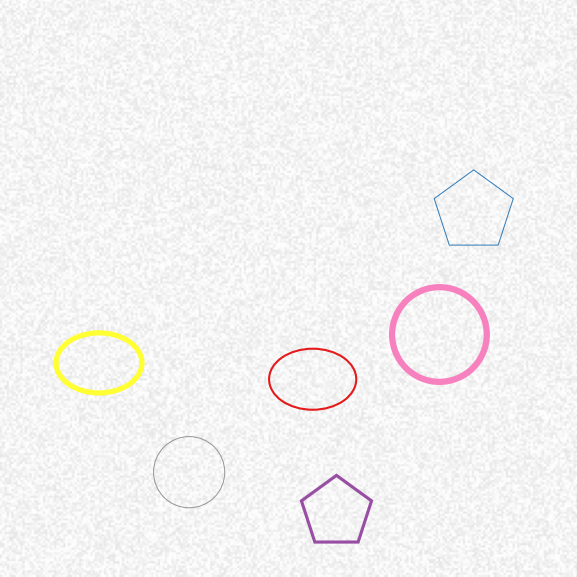[{"shape": "oval", "thickness": 1, "radius": 0.38, "center": [0.541, 0.342]}, {"shape": "pentagon", "thickness": 0.5, "radius": 0.36, "center": [0.82, 0.633]}, {"shape": "pentagon", "thickness": 1.5, "radius": 0.32, "center": [0.583, 0.112]}, {"shape": "oval", "thickness": 2.5, "radius": 0.37, "center": [0.172, 0.371]}, {"shape": "circle", "thickness": 3, "radius": 0.41, "center": [0.761, 0.42]}, {"shape": "circle", "thickness": 0.5, "radius": 0.31, "center": [0.328, 0.182]}]